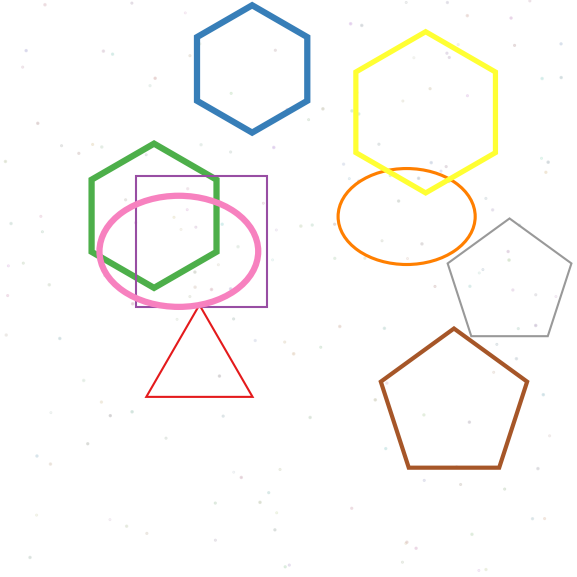[{"shape": "triangle", "thickness": 1, "radius": 0.53, "center": [0.345, 0.365]}, {"shape": "hexagon", "thickness": 3, "radius": 0.55, "center": [0.437, 0.88]}, {"shape": "hexagon", "thickness": 3, "radius": 0.62, "center": [0.267, 0.626]}, {"shape": "square", "thickness": 1, "radius": 0.57, "center": [0.348, 0.581]}, {"shape": "oval", "thickness": 1.5, "radius": 0.59, "center": [0.704, 0.624]}, {"shape": "hexagon", "thickness": 2.5, "radius": 0.7, "center": [0.737, 0.805]}, {"shape": "pentagon", "thickness": 2, "radius": 0.67, "center": [0.786, 0.297]}, {"shape": "oval", "thickness": 3, "radius": 0.69, "center": [0.31, 0.564]}, {"shape": "pentagon", "thickness": 1, "radius": 0.56, "center": [0.882, 0.508]}]